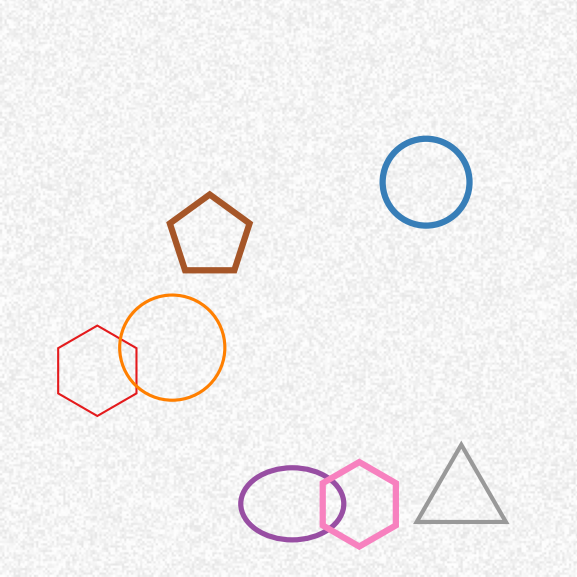[{"shape": "hexagon", "thickness": 1, "radius": 0.39, "center": [0.169, 0.357]}, {"shape": "circle", "thickness": 3, "radius": 0.38, "center": [0.738, 0.684]}, {"shape": "oval", "thickness": 2.5, "radius": 0.45, "center": [0.506, 0.127]}, {"shape": "circle", "thickness": 1.5, "radius": 0.46, "center": [0.298, 0.397]}, {"shape": "pentagon", "thickness": 3, "radius": 0.36, "center": [0.363, 0.59]}, {"shape": "hexagon", "thickness": 3, "radius": 0.37, "center": [0.622, 0.126]}, {"shape": "triangle", "thickness": 2, "radius": 0.45, "center": [0.799, 0.14]}]